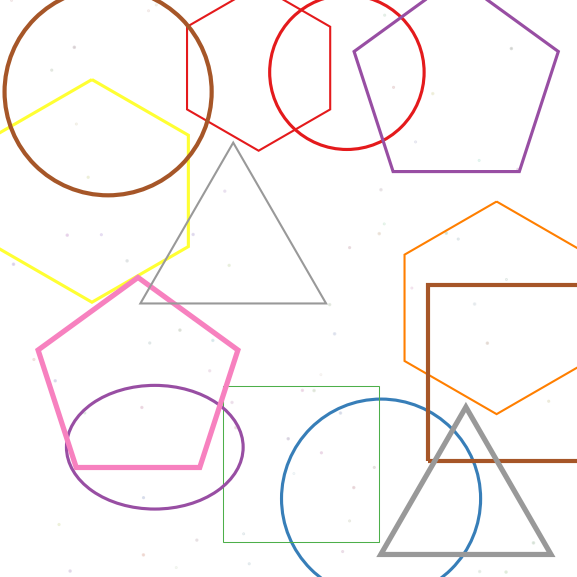[{"shape": "hexagon", "thickness": 1, "radius": 0.72, "center": [0.448, 0.881]}, {"shape": "circle", "thickness": 1.5, "radius": 0.67, "center": [0.601, 0.874]}, {"shape": "circle", "thickness": 1.5, "radius": 0.86, "center": [0.66, 0.136]}, {"shape": "square", "thickness": 0.5, "radius": 0.68, "center": [0.521, 0.196]}, {"shape": "pentagon", "thickness": 1.5, "radius": 0.93, "center": [0.79, 0.852]}, {"shape": "oval", "thickness": 1.5, "radius": 0.76, "center": [0.268, 0.225]}, {"shape": "hexagon", "thickness": 1, "radius": 0.92, "center": [0.86, 0.466]}, {"shape": "hexagon", "thickness": 1.5, "radius": 0.96, "center": [0.159, 0.669]}, {"shape": "circle", "thickness": 2, "radius": 0.9, "center": [0.187, 0.84]}, {"shape": "square", "thickness": 2, "radius": 0.76, "center": [0.894, 0.354]}, {"shape": "pentagon", "thickness": 2.5, "radius": 0.91, "center": [0.239, 0.337]}, {"shape": "triangle", "thickness": 1, "radius": 0.93, "center": [0.404, 0.566]}, {"shape": "triangle", "thickness": 2.5, "radius": 0.85, "center": [0.807, 0.124]}]